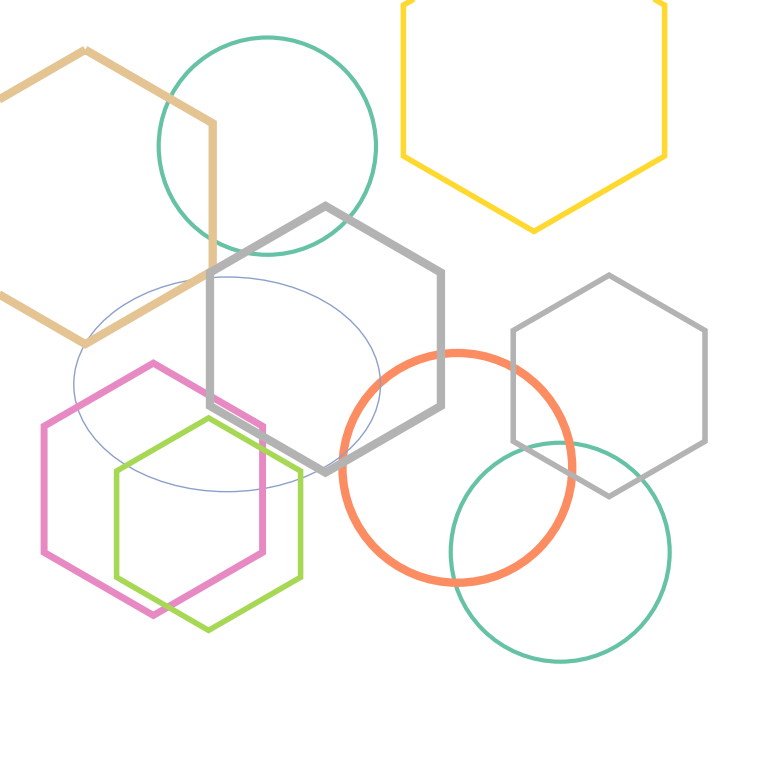[{"shape": "circle", "thickness": 1.5, "radius": 0.71, "center": [0.347, 0.81]}, {"shape": "circle", "thickness": 1.5, "radius": 0.71, "center": [0.728, 0.283]}, {"shape": "circle", "thickness": 3, "radius": 0.75, "center": [0.594, 0.392]}, {"shape": "oval", "thickness": 0.5, "radius": 1.0, "center": [0.295, 0.501]}, {"shape": "hexagon", "thickness": 2.5, "radius": 0.82, "center": [0.199, 0.365]}, {"shape": "hexagon", "thickness": 2, "radius": 0.69, "center": [0.271, 0.319]}, {"shape": "hexagon", "thickness": 2, "radius": 0.98, "center": [0.694, 0.895]}, {"shape": "hexagon", "thickness": 3, "radius": 0.96, "center": [0.111, 0.744]}, {"shape": "hexagon", "thickness": 2, "radius": 0.72, "center": [0.791, 0.499]}, {"shape": "hexagon", "thickness": 3, "radius": 0.87, "center": [0.423, 0.559]}]